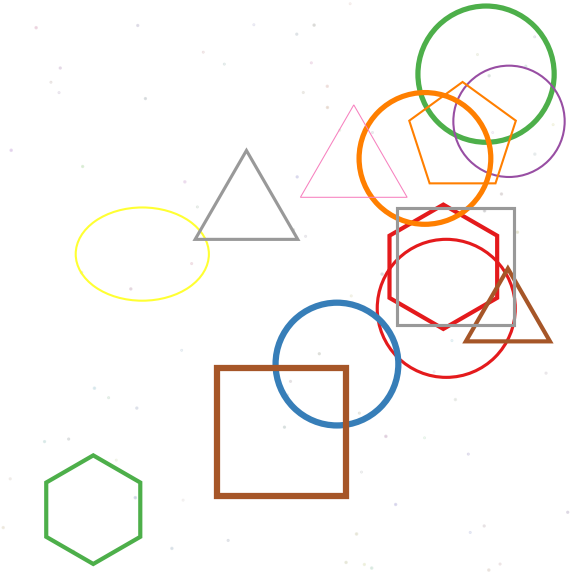[{"shape": "hexagon", "thickness": 2, "radius": 0.54, "center": [0.768, 0.537]}, {"shape": "circle", "thickness": 1.5, "radius": 0.6, "center": [0.773, 0.465]}, {"shape": "circle", "thickness": 3, "radius": 0.53, "center": [0.583, 0.369]}, {"shape": "circle", "thickness": 2.5, "radius": 0.59, "center": [0.842, 0.871]}, {"shape": "hexagon", "thickness": 2, "radius": 0.47, "center": [0.161, 0.117]}, {"shape": "circle", "thickness": 1, "radius": 0.48, "center": [0.881, 0.789]}, {"shape": "circle", "thickness": 2.5, "radius": 0.57, "center": [0.736, 0.725]}, {"shape": "pentagon", "thickness": 1, "radius": 0.49, "center": [0.801, 0.76]}, {"shape": "oval", "thickness": 1, "radius": 0.58, "center": [0.246, 0.559]}, {"shape": "triangle", "thickness": 2, "radius": 0.42, "center": [0.879, 0.45]}, {"shape": "square", "thickness": 3, "radius": 0.56, "center": [0.487, 0.252]}, {"shape": "triangle", "thickness": 0.5, "radius": 0.53, "center": [0.613, 0.711]}, {"shape": "square", "thickness": 1.5, "radius": 0.51, "center": [0.789, 0.538]}, {"shape": "triangle", "thickness": 1.5, "radius": 0.51, "center": [0.427, 0.636]}]